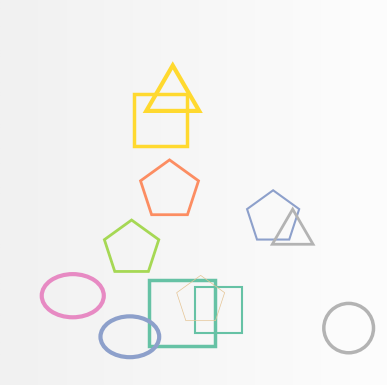[{"shape": "square", "thickness": 1.5, "radius": 0.3, "center": [0.564, 0.194]}, {"shape": "square", "thickness": 2.5, "radius": 0.43, "center": [0.47, 0.187]}, {"shape": "pentagon", "thickness": 2, "radius": 0.39, "center": [0.437, 0.506]}, {"shape": "pentagon", "thickness": 1.5, "radius": 0.35, "center": [0.705, 0.435]}, {"shape": "oval", "thickness": 3, "radius": 0.38, "center": [0.335, 0.125]}, {"shape": "oval", "thickness": 3, "radius": 0.4, "center": [0.188, 0.232]}, {"shape": "pentagon", "thickness": 2, "radius": 0.37, "center": [0.34, 0.355]}, {"shape": "square", "thickness": 2.5, "radius": 0.34, "center": [0.414, 0.688]}, {"shape": "triangle", "thickness": 3, "radius": 0.39, "center": [0.446, 0.751]}, {"shape": "pentagon", "thickness": 0.5, "radius": 0.33, "center": [0.518, 0.22]}, {"shape": "circle", "thickness": 2.5, "radius": 0.32, "center": [0.9, 0.148]}, {"shape": "triangle", "thickness": 2, "radius": 0.3, "center": [0.755, 0.396]}]